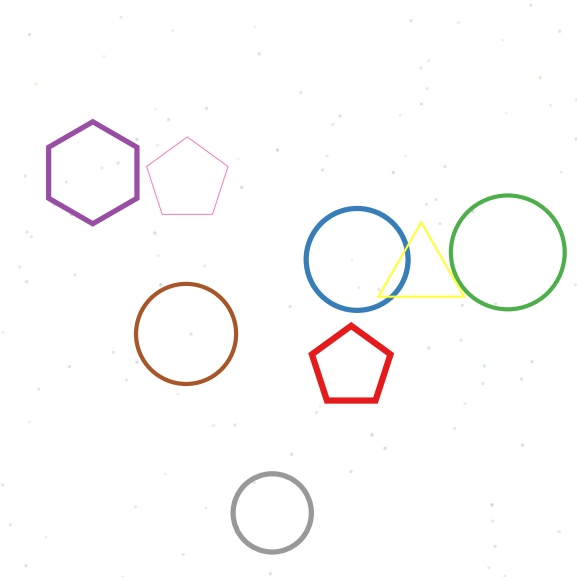[{"shape": "pentagon", "thickness": 3, "radius": 0.36, "center": [0.608, 0.363]}, {"shape": "circle", "thickness": 2.5, "radius": 0.44, "center": [0.618, 0.55]}, {"shape": "circle", "thickness": 2, "radius": 0.49, "center": [0.879, 0.562]}, {"shape": "hexagon", "thickness": 2.5, "radius": 0.44, "center": [0.161, 0.7]}, {"shape": "triangle", "thickness": 1, "radius": 0.43, "center": [0.729, 0.528]}, {"shape": "circle", "thickness": 2, "radius": 0.43, "center": [0.322, 0.421]}, {"shape": "pentagon", "thickness": 0.5, "radius": 0.37, "center": [0.324, 0.688]}, {"shape": "circle", "thickness": 2.5, "radius": 0.34, "center": [0.471, 0.111]}]